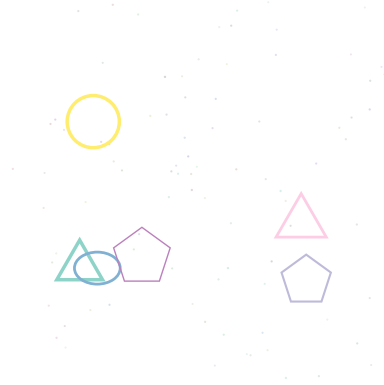[{"shape": "triangle", "thickness": 2.5, "radius": 0.34, "center": [0.207, 0.308]}, {"shape": "pentagon", "thickness": 1.5, "radius": 0.34, "center": [0.795, 0.271]}, {"shape": "oval", "thickness": 2, "radius": 0.3, "center": [0.253, 0.304]}, {"shape": "triangle", "thickness": 2, "radius": 0.38, "center": [0.782, 0.422]}, {"shape": "pentagon", "thickness": 1, "radius": 0.39, "center": [0.369, 0.332]}, {"shape": "circle", "thickness": 2.5, "radius": 0.34, "center": [0.242, 0.684]}]